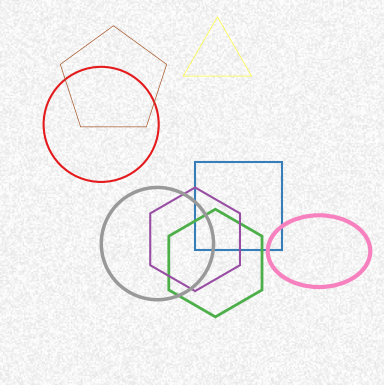[{"shape": "circle", "thickness": 1.5, "radius": 0.75, "center": [0.263, 0.677]}, {"shape": "square", "thickness": 1.5, "radius": 0.57, "center": [0.62, 0.465]}, {"shape": "hexagon", "thickness": 2, "radius": 0.7, "center": [0.559, 0.317]}, {"shape": "hexagon", "thickness": 1.5, "radius": 0.67, "center": [0.507, 0.378]}, {"shape": "triangle", "thickness": 0.5, "radius": 0.51, "center": [0.565, 0.854]}, {"shape": "pentagon", "thickness": 0.5, "radius": 0.73, "center": [0.295, 0.788]}, {"shape": "oval", "thickness": 3, "radius": 0.67, "center": [0.829, 0.348]}, {"shape": "circle", "thickness": 2.5, "radius": 0.73, "center": [0.409, 0.367]}]